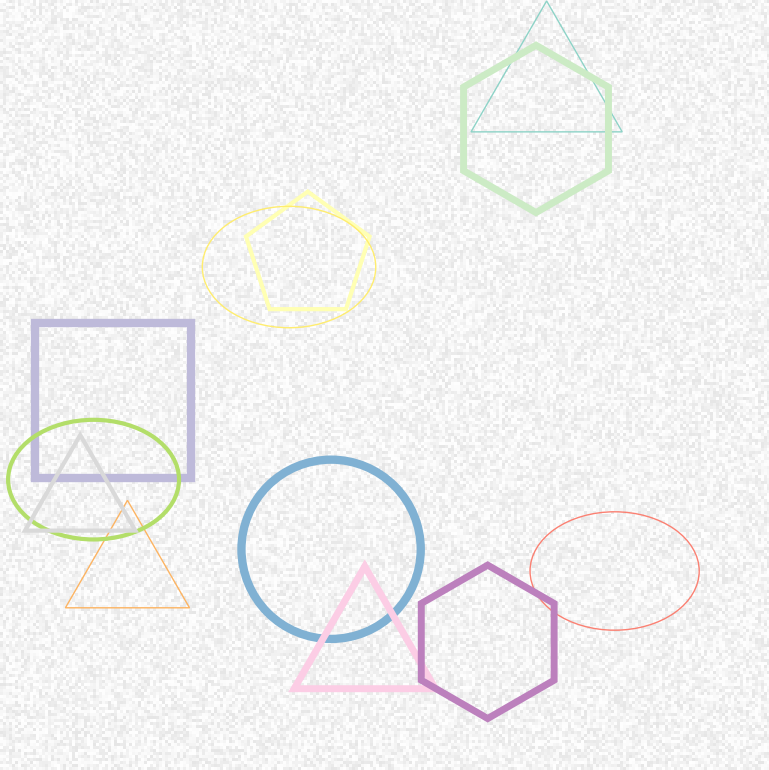[{"shape": "triangle", "thickness": 0.5, "radius": 0.57, "center": [0.71, 0.885]}, {"shape": "pentagon", "thickness": 1.5, "radius": 0.42, "center": [0.4, 0.667]}, {"shape": "square", "thickness": 3, "radius": 0.5, "center": [0.147, 0.48]}, {"shape": "oval", "thickness": 0.5, "radius": 0.55, "center": [0.798, 0.258]}, {"shape": "circle", "thickness": 3, "radius": 0.58, "center": [0.43, 0.287]}, {"shape": "triangle", "thickness": 0.5, "radius": 0.47, "center": [0.166, 0.257]}, {"shape": "oval", "thickness": 1.5, "radius": 0.55, "center": [0.122, 0.377]}, {"shape": "triangle", "thickness": 2.5, "radius": 0.53, "center": [0.474, 0.159]}, {"shape": "triangle", "thickness": 1.5, "radius": 0.41, "center": [0.104, 0.352]}, {"shape": "hexagon", "thickness": 2.5, "radius": 0.5, "center": [0.633, 0.166]}, {"shape": "hexagon", "thickness": 2.5, "radius": 0.54, "center": [0.696, 0.833]}, {"shape": "oval", "thickness": 0.5, "radius": 0.56, "center": [0.375, 0.653]}]